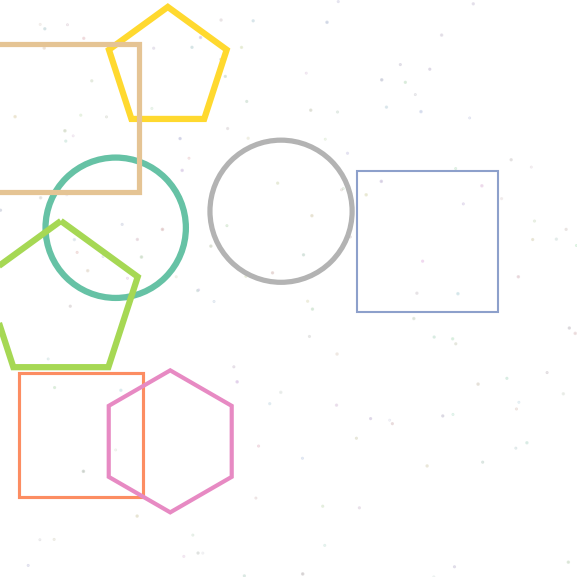[{"shape": "circle", "thickness": 3, "radius": 0.61, "center": [0.2, 0.605]}, {"shape": "square", "thickness": 1.5, "radius": 0.54, "center": [0.14, 0.246]}, {"shape": "square", "thickness": 1, "radius": 0.61, "center": [0.74, 0.581]}, {"shape": "hexagon", "thickness": 2, "radius": 0.61, "center": [0.295, 0.235]}, {"shape": "pentagon", "thickness": 3, "radius": 0.7, "center": [0.105, 0.477]}, {"shape": "pentagon", "thickness": 3, "radius": 0.54, "center": [0.291, 0.88]}, {"shape": "square", "thickness": 2.5, "radius": 0.64, "center": [0.113, 0.795]}, {"shape": "circle", "thickness": 2.5, "radius": 0.62, "center": [0.487, 0.633]}]